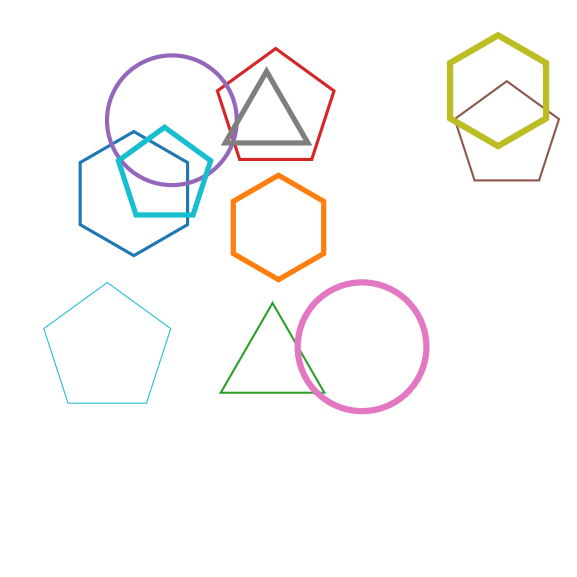[{"shape": "hexagon", "thickness": 1.5, "radius": 0.54, "center": [0.232, 0.664]}, {"shape": "hexagon", "thickness": 2.5, "radius": 0.45, "center": [0.482, 0.605]}, {"shape": "triangle", "thickness": 1, "radius": 0.52, "center": [0.472, 0.371]}, {"shape": "pentagon", "thickness": 1.5, "radius": 0.53, "center": [0.477, 0.809]}, {"shape": "circle", "thickness": 2, "radius": 0.56, "center": [0.298, 0.791]}, {"shape": "pentagon", "thickness": 1, "radius": 0.47, "center": [0.878, 0.764]}, {"shape": "circle", "thickness": 3, "radius": 0.56, "center": [0.627, 0.399]}, {"shape": "triangle", "thickness": 2.5, "radius": 0.41, "center": [0.462, 0.793]}, {"shape": "hexagon", "thickness": 3, "radius": 0.48, "center": [0.862, 0.842]}, {"shape": "pentagon", "thickness": 2.5, "radius": 0.42, "center": [0.285, 0.695]}, {"shape": "pentagon", "thickness": 0.5, "radius": 0.58, "center": [0.186, 0.394]}]